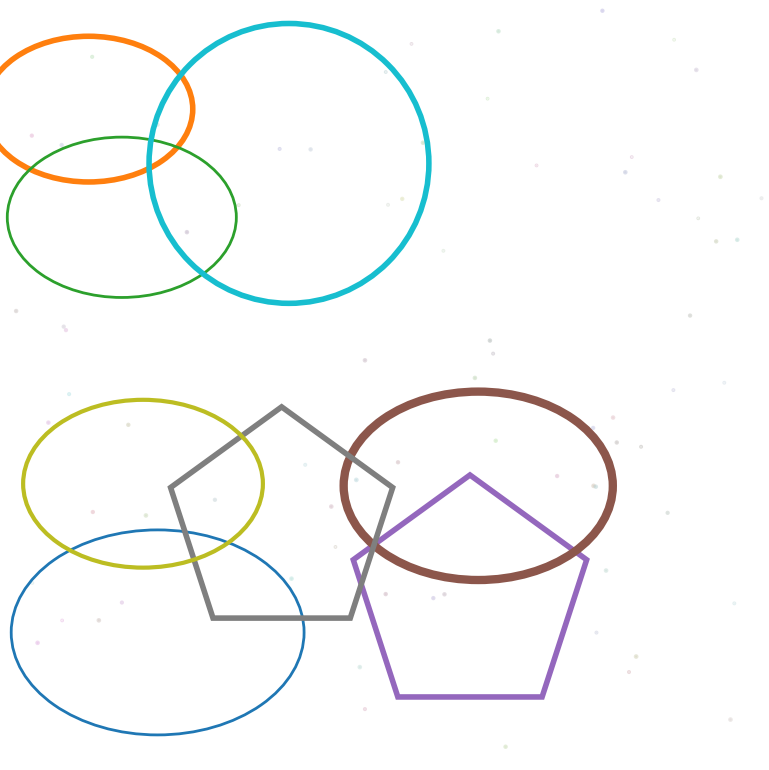[{"shape": "oval", "thickness": 1, "radius": 0.95, "center": [0.205, 0.179]}, {"shape": "oval", "thickness": 2, "radius": 0.68, "center": [0.115, 0.858]}, {"shape": "oval", "thickness": 1, "radius": 0.74, "center": [0.158, 0.718]}, {"shape": "pentagon", "thickness": 2, "radius": 0.8, "center": [0.61, 0.224]}, {"shape": "oval", "thickness": 3, "radius": 0.87, "center": [0.621, 0.369]}, {"shape": "pentagon", "thickness": 2, "radius": 0.76, "center": [0.366, 0.32]}, {"shape": "oval", "thickness": 1.5, "radius": 0.78, "center": [0.186, 0.372]}, {"shape": "circle", "thickness": 2, "radius": 0.91, "center": [0.375, 0.788]}]